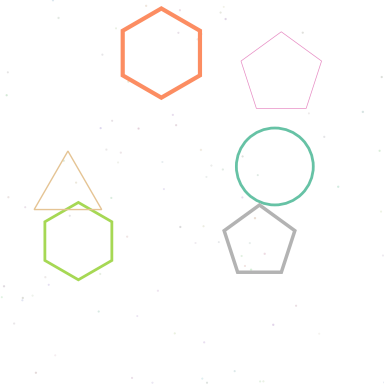[{"shape": "circle", "thickness": 2, "radius": 0.5, "center": [0.714, 0.568]}, {"shape": "hexagon", "thickness": 3, "radius": 0.58, "center": [0.419, 0.862]}, {"shape": "pentagon", "thickness": 0.5, "radius": 0.55, "center": [0.731, 0.807]}, {"shape": "hexagon", "thickness": 2, "radius": 0.5, "center": [0.204, 0.374]}, {"shape": "triangle", "thickness": 1, "radius": 0.51, "center": [0.176, 0.506]}, {"shape": "pentagon", "thickness": 2.5, "radius": 0.48, "center": [0.674, 0.371]}]